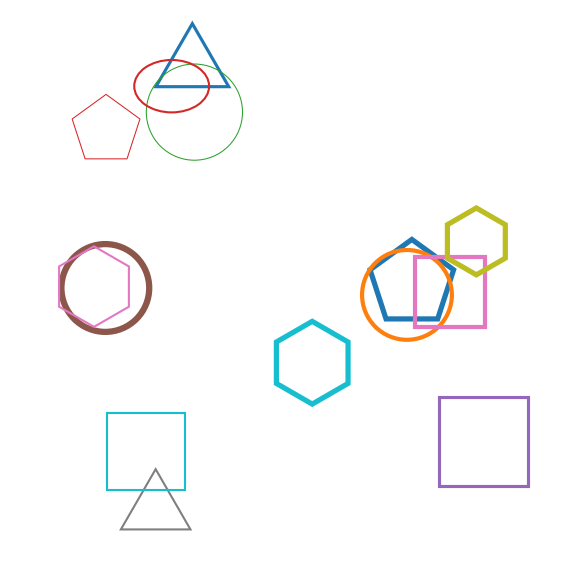[{"shape": "pentagon", "thickness": 2.5, "radius": 0.38, "center": [0.713, 0.508]}, {"shape": "triangle", "thickness": 1.5, "radius": 0.36, "center": [0.333, 0.885]}, {"shape": "circle", "thickness": 2, "radius": 0.39, "center": [0.705, 0.488]}, {"shape": "circle", "thickness": 0.5, "radius": 0.42, "center": [0.337, 0.805]}, {"shape": "oval", "thickness": 1, "radius": 0.32, "center": [0.297, 0.85]}, {"shape": "pentagon", "thickness": 0.5, "radius": 0.31, "center": [0.184, 0.774]}, {"shape": "square", "thickness": 1.5, "radius": 0.39, "center": [0.837, 0.234]}, {"shape": "circle", "thickness": 3, "radius": 0.38, "center": [0.182, 0.5]}, {"shape": "square", "thickness": 2, "radius": 0.3, "center": [0.779, 0.494]}, {"shape": "hexagon", "thickness": 1, "radius": 0.35, "center": [0.163, 0.503]}, {"shape": "triangle", "thickness": 1, "radius": 0.35, "center": [0.27, 0.117]}, {"shape": "hexagon", "thickness": 2.5, "radius": 0.29, "center": [0.825, 0.581]}, {"shape": "hexagon", "thickness": 2.5, "radius": 0.36, "center": [0.541, 0.371]}, {"shape": "square", "thickness": 1, "radius": 0.33, "center": [0.253, 0.217]}]